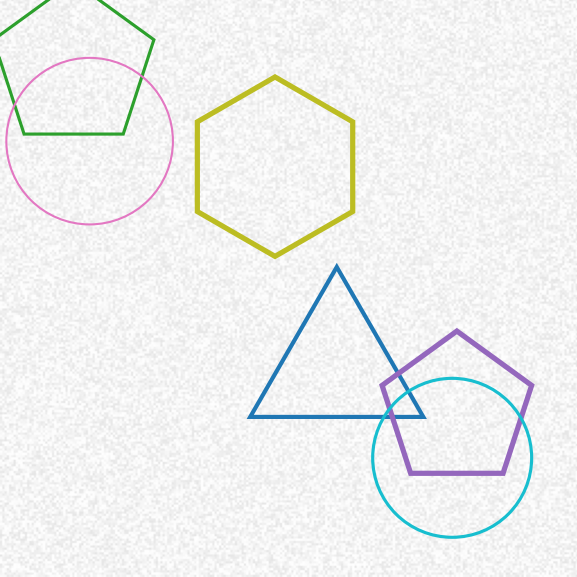[{"shape": "triangle", "thickness": 2, "radius": 0.87, "center": [0.583, 0.364]}, {"shape": "pentagon", "thickness": 1.5, "radius": 0.73, "center": [0.128, 0.885]}, {"shape": "pentagon", "thickness": 2.5, "radius": 0.68, "center": [0.791, 0.29]}, {"shape": "circle", "thickness": 1, "radius": 0.72, "center": [0.155, 0.755]}, {"shape": "hexagon", "thickness": 2.5, "radius": 0.78, "center": [0.476, 0.711]}, {"shape": "circle", "thickness": 1.5, "radius": 0.69, "center": [0.783, 0.206]}]